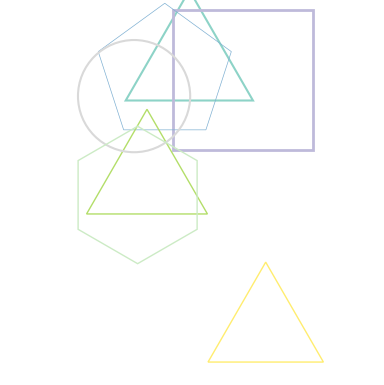[{"shape": "triangle", "thickness": 1.5, "radius": 0.95, "center": [0.492, 0.834]}, {"shape": "square", "thickness": 2, "radius": 0.91, "center": [0.63, 0.793]}, {"shape": "pentagon", "thickness": 0.5, "radius": 0.91, "center": [0.428, 0.81]}, {"shape": "triangle", "thickness": 1, "radius": 0.91, "center": [0.382, 0.535]}, {"shape": "circle", "thickness": 1.5, "radius": 0.73, "center": [0.348, 0.75]}, {"shape": "hexagon", "thickness": 1, "radius": 0.89, "center": [0.357, 0.494]}, {"shape": "triangle", "thickness": 1, "radius": 0.86, "center": [0.69, 0.146]}]